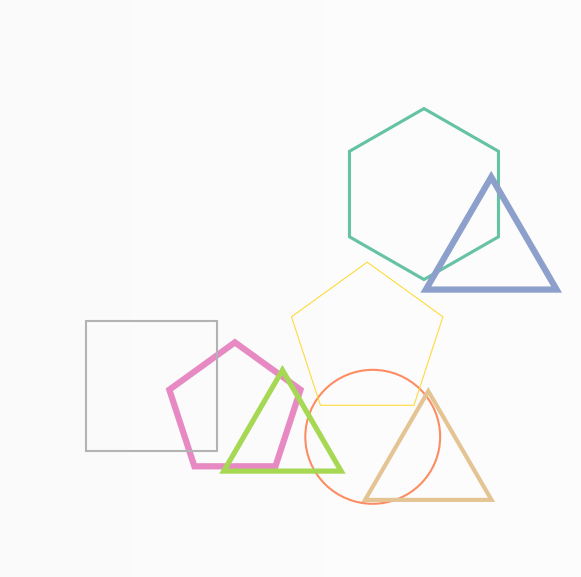[{"shape": "hexagon", "thickness": 1.5, "radius": 0.74, "center": [0.729, 0.663]}, {"shape": "circle", "thickness": 1, "radius": 0.58, "center": [0.641, 0.243]}, {"shape": "triangle", "thickness": 3, "radius": 0.65, "center": [0.845, 0.563]}, {"shape": "pentagon", "thickness": 3, "radius": 0.59, "center": [0.404, 0.288]}, {"shape": "triangle", "thickness": 2.5, "radius": 0.58, "center": [0.486, 0.242]}, {"shape": "pentagon", "thickness": 0.5, "radius": 0.68, "center": [0.632, 0.408]}, {"shape": "triangle", "thickness": 2, "radius": 0.63, "center": [0.737, 0.196]}, {"shape": "square", "thickness": 1, "radius": 0.56, "center": [0.26, 0.33]}]